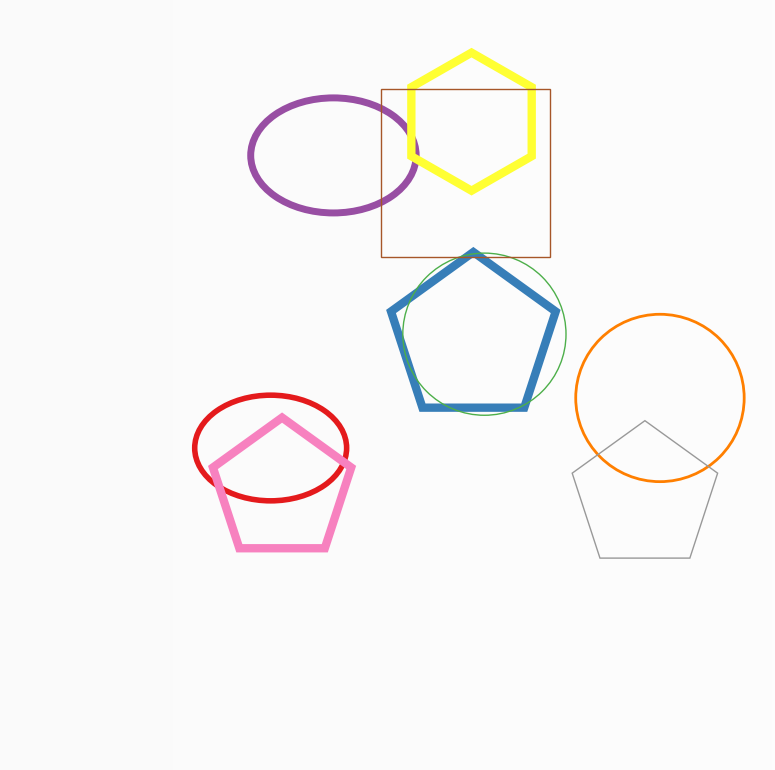[{"shape": "oval", "thickness": 2, "radius": 0.49, "center": [0.349, 0.418]}, {"shape": "pentagon", "thickness": 3, "radius": 0.56, "center": [0.611, 0.561]}, {"shape": "circle", "thickness": 0.5, "radius": 0.53, "center": [0.625, 0.566]}, {"shape": "oval", "thickness": 2.5, "radius": 0.53, "center": [0.43, 0.798]}, {"shape": "circle", "thickness": 1, "radius": 0.54, "center": [0.852, 0.483]}, {"shape": "hexagon", "thickness": 3, "radius": 0.45, "center": [0.608, 0.842]}, {"shape": "square", "thickness": 0.5, "radius": 0.54, "center": [0.601, 0.775]}, {"shape": "pentagon", "thickness": 3, "radius": 0.47, "center": [0.364, 0.364]}, {"shape": "pentagon", "thickness": 0.5, "radius": 0.49, "center": [0.832, 0.355]}]